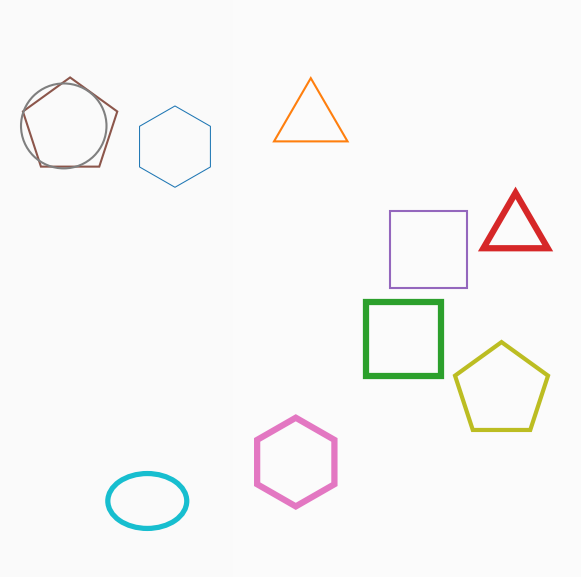[{"shape": "hexagon", "thickness": 0.5, "radius": 0.35, "center": [0.301, 0.745]}, {"shape": "triangle", "thickness": 1, "radius": 0.37, "center": [0.535, 0.791]}, {"shape": "square", "thickness": 3, "radius": 0.32, "center": [0.694, 0.412]}, {"shape": "triangle", "thickness": 3, "radius": 0.32, "center": [0.887, 0.601]}, {"shape": "square", "thickness": 1, "radius": 0.33, "center": [0.737, 0.567]}, {"shape": "pentagon", "thickness": 1, "radius": 0.43, "center": [0.121, 0.78]}, {"shape": "hexagon", "thickness": 3, "radius": 0.38, "center": [0.509, 0.199]}, {"shape": "circle", "thickness": 1, "radius": 0.37, "center": [0.11, 0.781]}, {"shape": "pentagon", "thickness": 2, "radius": 0.42, "center": [0.863, 0.323]}, {"shape": "oval", "thickness": 2.5, "radius": 0.34, "center": [0.253, 0.132]}]